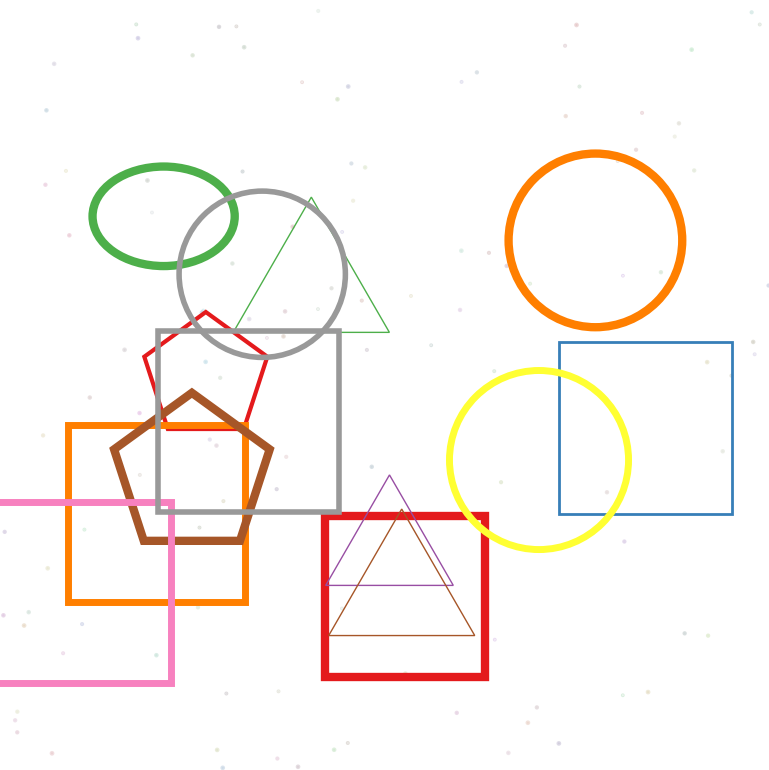[{"shape": "pentagon", "thickness": 1.5, "radius": 0.42, "center": [0.267, 0.511]}, {"shape": "square", "thickness": 3, "radius": 0.52, "center": [0.526, 0.225]}, {"shape": "square", "thickness": 1, "radius": 0.56, "center": [0.838, 0.444]}, {"shape": "oval", "thickness": 3, "radius": 0.46, "center": [0.213, 0.719]}, {"shape": "triangle", "thickness": 0.5, "radius": 0.59, "center": [0.404, 0.627]}, {"shape": "triangle", "thickness": 0.5, "radius": 0.48, "center": [0.506, 0.288]}, {"shape": "circle", "thickness": 3, "radius": 0.56, "center": [0.773, 0.688]}, {"shape": "square", "thickness": 2.5, "radius": 0.57, "center": [0.204, 0.333]}, {"shape": "circle", "thickness": 2.5, "radius": 0.58, "center": [0.7, 0.403]}, {"shape": "triangle", "thickness": 0.5, "radius": 0.55, "center": [0.522, 0.229]}, {"shape": "pentagon", "thickness": 3, "radius": 0.53, "center": [0.249, 0.384]}, {"shape": "square", "thickness": 2.5, "radius": 0.59, "center": [0.105, 0.231]}, {"shape": "square", "thickness": 2, "radius": 0.59, "center": [0.323, 0.452]}, {"shape": "circle", "thickness": 2, "radius": 0.54, "center": [0.341, 0.644]}]